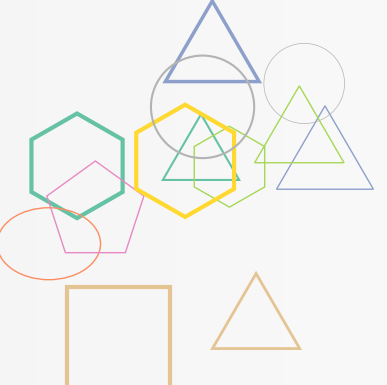[{"shape": "triangle", "thickness": 1.5, "radius": 0.57, "center": [0.519, 0.59]}, {"shape": "hexagon", "thickness": 3, "radius": 0.68, "center": [0.199, 0.569]}, {"shape": "oval", "thickness": 1, "radius": 0.67, "center": [0.126, 0.367]}, {"shape": "triangle", "thickness": 1, "radius": 0.72, "center": [0.839, 0.581]}, {"shape": "triangle", "thickness": 2.5, "radius": 0.7, "center": [0.548, 0.858]}, {"shape": "pentagon", "thickness": 1, "radius": 0.66, "center": [0.246, 0.45]}, {"shape": "hexagon", "thickness": 1, "radius": 0.52, "center": [0.592, 0.567]}, {"shape": "triangle", "thickness": 1, "radius": 0.67, "center": [0.772, 0.644]}, {"shape": "hexagon", "thickness": 3, "radius": 0.73, "center": [0.478, 0.582]}, {"shape": "triangle", "thickness": 2, "radius": 0.65, "center": [0.661, 0.16]}, {"shape": "square", "thickness": 3, "radius": 0.67, "center": [0.306, 0.121]}, {"shape": "circle", "thickness": 1.5, "radius": 0.67, "center": [0.523, 0.722]}, {"shape": "circle", "thickness": 0.5, "radius": 0.52, "center": [0.785, 0.783]}]